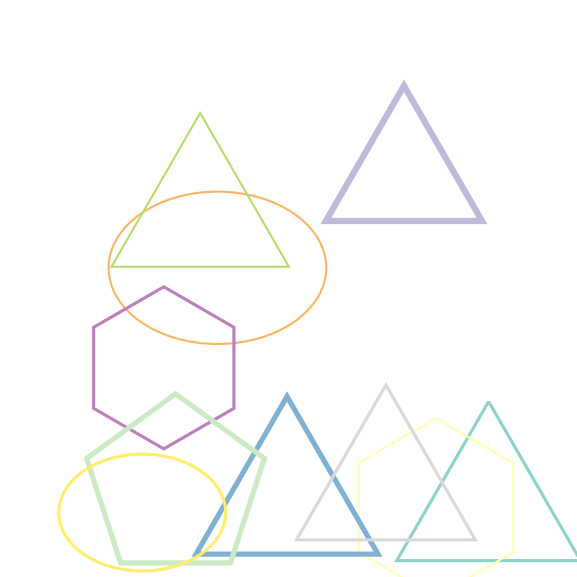[{"shape": "triangle", "thickness": 1.5, "radius": 0.92, "center": [0.846, 0.12]}, {"shape": "hexagon", "thickness": 1, "radius": 0.77, "center": [0.755, 0.12]}, {"shape": "triangle", "thickness": 3, "radius": 0.78, "center": [0.699, 0.695]}, {"shape": "triangle", "thickness": 2.5, "radius": 0.91, "center": [0.497, 0.131]}, {"shape": "oval", "thickness": 1, "radius": 0.94, "center": [0.377, 0.535]}, {"shape": "triangle", "thickness": 1, "radius": 0.89, "center": [0.347, 0.626]}, {"shape": "triangle", "thickness": 1.5, "radius": 0.89, "center": [0.668, 0.154]}, {"shape": "hexagon", "thickness": 1.5, "radius": 0.7, "center": [0.284, 0.362]}, {"shape": "pentagon", "thickness": 2.5, "radius": 0.81, "center": [0.304, 0.155]}, {"shape": "oval", "thickness": 1.5, "radius": 0.72, "center": [0.246, 0.112]}]